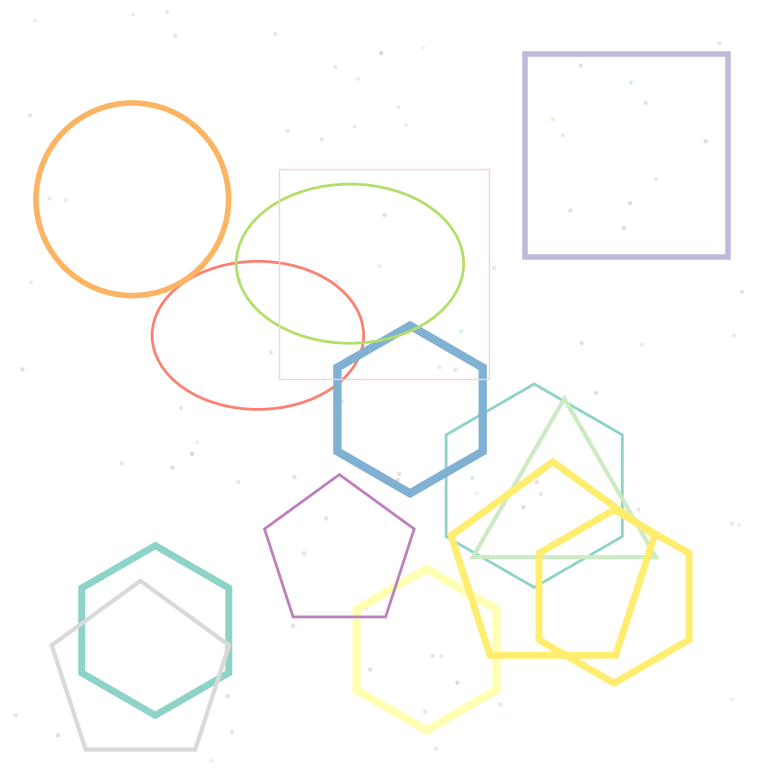[{"shape": "hexagon", "thickness": 1, "radius": 0.66, "center": [0.694, 0.369]}, {"shape": "hexagon", "thickness": 2.5, "radius": 0.55, "center": [0.202, 0.181]}, {"shape": "hexagon", "thickness": 3, "radius": 0.52, "center": [0.554, 0.156]}, {"shape": "square", "thickness": 2, "radius": 0.66, "center": [0.813, 0.798]}, {"shape": "oval", "thickness": 1, "radius": 0.69, "center": [0.335, 0.564]}, {"shape": "hexagon", "thickness": 3, "radius": 0.54, "center": [0.533, 0.468]}, {"shape": "circle", "thickness": 2, "radius": 0.63, "center": [0.172, 0.741]}, {"shape": "oval", "thickness": 1, "radius": 0.74, "center": [0.454, 0.658]}, {"shape": "square", "thickness": 0.5, "radius": 0.68, "center": [0.499, 0.644]}, {"shape": "pentagon", "thickness": 1.5, "radius": 0.61, "center": [0.182, 0.125]}, {"shape": "pentagon", "thickness": 1, "radius": 0.51, "center": [0.441, 0.281]}, {"shape": "triangle", "thickness": 1.5, "radius": 0.69, "center": [0.733, 0.345]}, {"shape": "pentagon", "thickness": 2.5, "radius": 0.69, "center": [0.718, 0.261]}, {"shape": "hexagon", "thickness": 2.5, "radius": 0.56, "center": [0.797, 0.225]}]